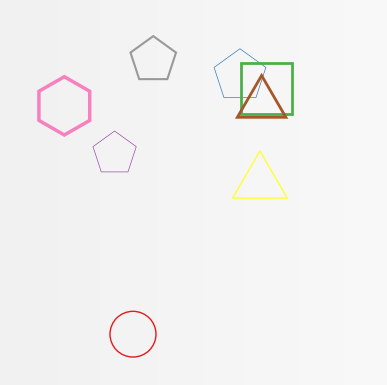[{"shape": "circle", "thickness": 1, "radius": 0.3, "center": [0.343, 0.132]}, {"shape": "pentagon", "thickness": 0.5, "radius": 0.35, "center": [0.619, 0.803]}, {"shape": "square", "thickness": 2, "radius": 0.33, "center": [0.687, 0.77]}, {"shape": "pentagon", "thickness": 0.5, "radius": 0.29, "center": [0.296, 0.601]}, {"shape": "triangle", "thickness": 1, "radius": 0.41, "center": [0.671, 0.526]}, {"shape": "triangle", "thickness": 2, "radius": 0.36, "center": [0.675, 0.731]}, {"shape": "hexagon", "thickness": 2.5, "radius": 0.38, "center": [0.166, 0.725]}, {"shape": "pentagon", "thickness": 1.5, "radius": 0.31, "center": [0.396, 0.844]}]